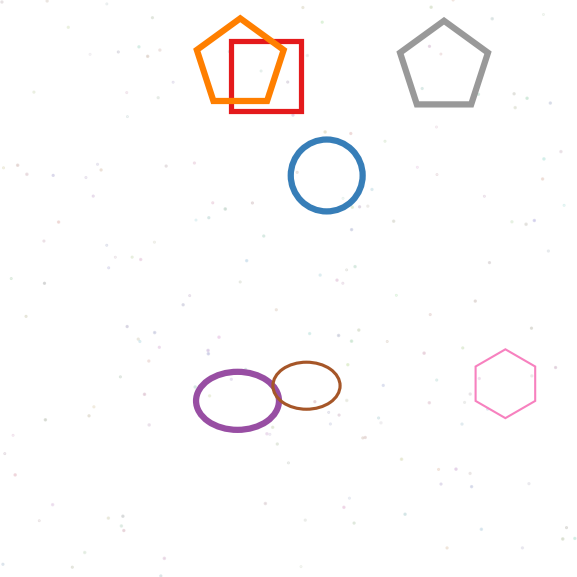[{"shape": "square", "thickness": 2.5, "radius": 0.3, "center": [0.461, 0.867]}, {"shape": "circle", "thickness": 3, "radius": 0.31, "center": [0.566, 0.695]}, {"shape": "oval", "thickness": 3, "radius": 0.36, "center": [0.411, 0.305]}, {"shape": "pentagon", "thickness": 3, "radius": 0.4, "center": [0.416, 0.888]}, {"shape": "oval", "thickness": 1.5, "radius": 0.29, "center": [0.531, 0.331]}, {"shape": "hexagon", "thickness": 1, "radius": 0.3, "center": [0.875, 0.335]}, {"shape": "pentagon", "thickness": 3, "radius": 0.4, "center": [0.769, 0.883]}]